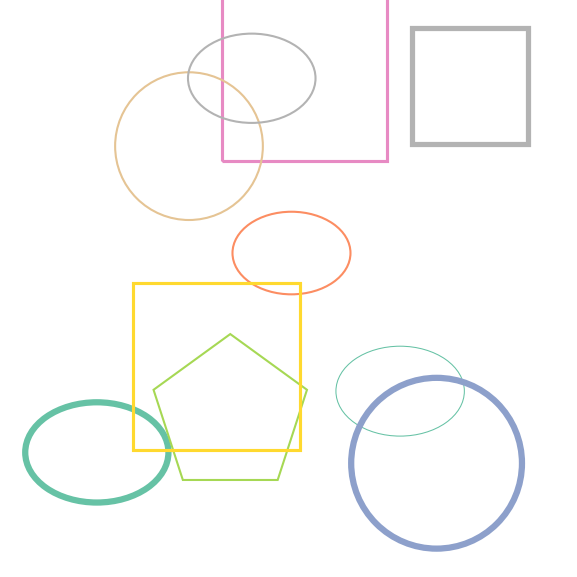[{"shape": "oval", "thickness": 3, "radius": 0.62, "center": [0.168, 0.216]}, {"shape": "oval", "thickness": 0.5, "radius": 0.56, "center": [0.693, 0.322]}, {"shape": "oval", "thickness": 1, "radius": 0.51, "center": [0.505, 0.561]}, {"shape": "circle", "thickness": 3, "radius": 0.74, "center": [0.756, 0.197]}, {"shape": "square", "thickness": 1.5, "radius": 0.71, "center": [0.527, 0.864]}, {"shape": "pentagon", "thickness": 1, "radius": 0.7, "center": [0.399, 0.281]}, {"shape": "square", "thickness": 1.5, "radius": 0.73, "center": [0.375, 0.365]}, {"shape": "circle", "thickness": 1, "radius": 0.64, "center": [0.327, 0.746]}, {"shape": "square", "thickness": 2.5, "radius": 0.5, "center": [0.814, 0.851]}, {"shape": "oval", "thickness": 1, "radius": 0.55, "center": [0.436, 0.864]}]